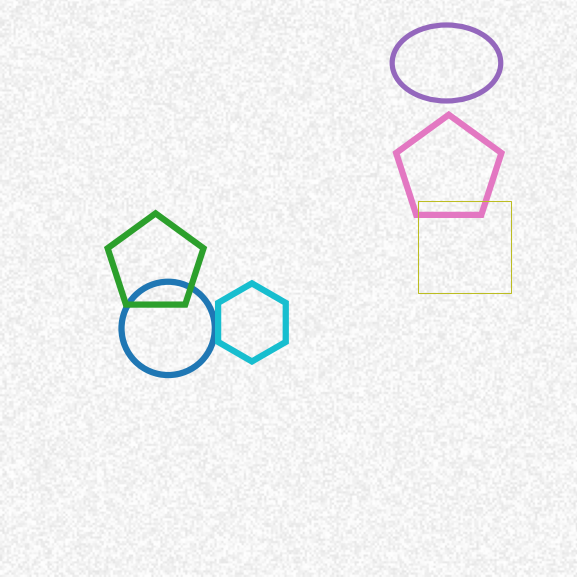[{"shape": "circle", "thickness": 3, "radius": 0.4, "center": [0.291, 0.43]}, {"shape": "pentagon", "thickness": 3, "radius": 0.44, "center": [0.269, 0.542]}, {"shape": "oval", "thickness": 2.5, "radius": 0.47, "center": [0.773, 0.89]}, {"shape": "pentagon", "thickness": 3, "radius": 0.48, "center": [0.777, 0.705]}, {"shape": "square", "thickness": 0.5, "radius": 0.4, "center": [0.805, 0.571]}, {"shape": "hexagon", "thickness": 3, "radius": 0.34, "center": [0.436, 0.441]}]